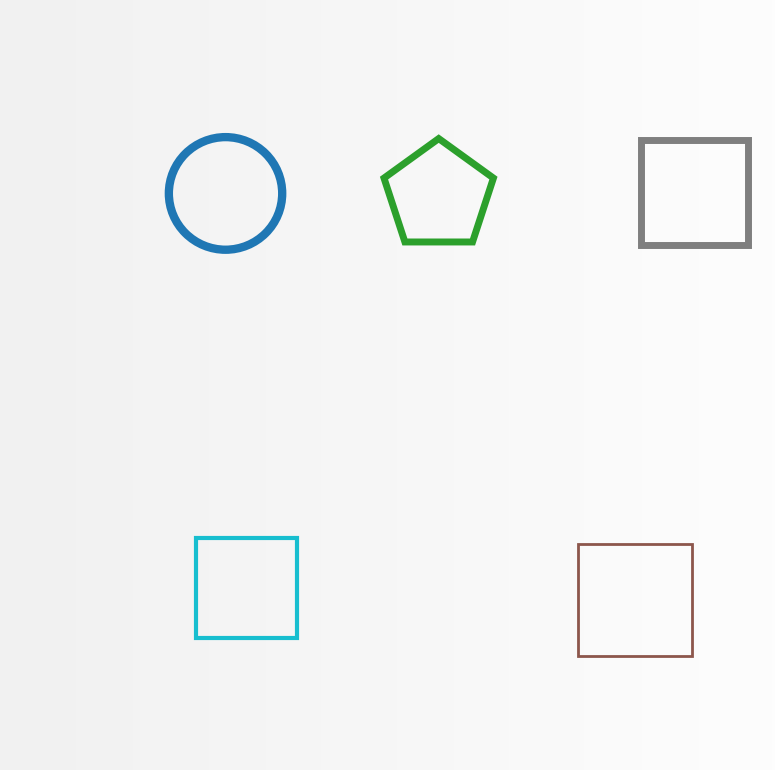[{"shape": "circle", "thickness": 3, "radius": 0.37, "center": [0.291, 0.749]}, {"shape": "pentagon", "thickness": 2.5, "radius": 0.37, "center": [0.566, 0.746]}, {"shape": "square", "thickness": 1, "radius": 0.37, "center": [0.819, 0.221]}, {"shape": "square", "thickness": 2.5, "radius": 0.34, "center": [0.896, 0.75]}, {"shape": "square", "thickness": 1.5, "radius": 0.32, "center": [0.318, 0.236]}]